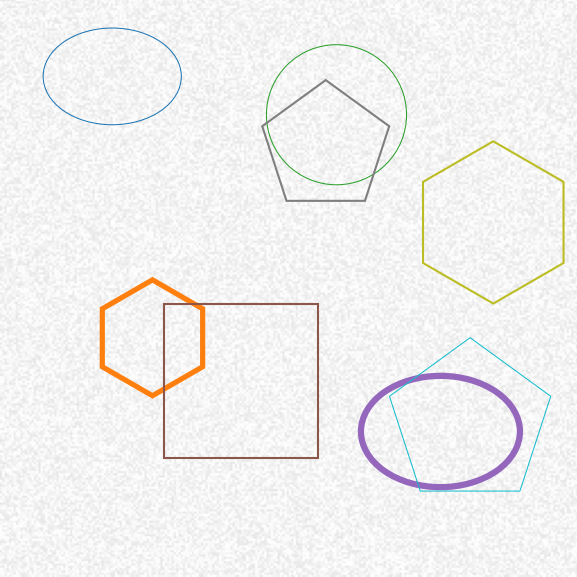[{"shape": "oval", "thickness": 0.5, "radius": 0.6, "center": [0.194, 0.867]}, {"shape": "hexagon", "thickness": 2.5, "radius": 0.5, "center": [0.264, 0.414]}, {"shape": "circle", "thickness": 0.5, "radius": 0.61, "center": [0.583, 0.8]}, {"shape": "oval", "thickness": 3, "radius": 0.69, "center": [0.763, 0.252]}, {"shape": "square", "thickness": 1, "radius": 0.67, "center": [0.417, 0.339]}, {"shape": "pentagon", "thickness": 1, "radius": 0.58, "center": [0.564, 0.745]}, {"shape": "hexagon", "thickness": 1, "radius": 0.7, "center": [0.854, 0.614]}, {"shape": "pentagon", "thickness": 0.5, "radius": 0.73, "center": [0.814, 0.268]}]